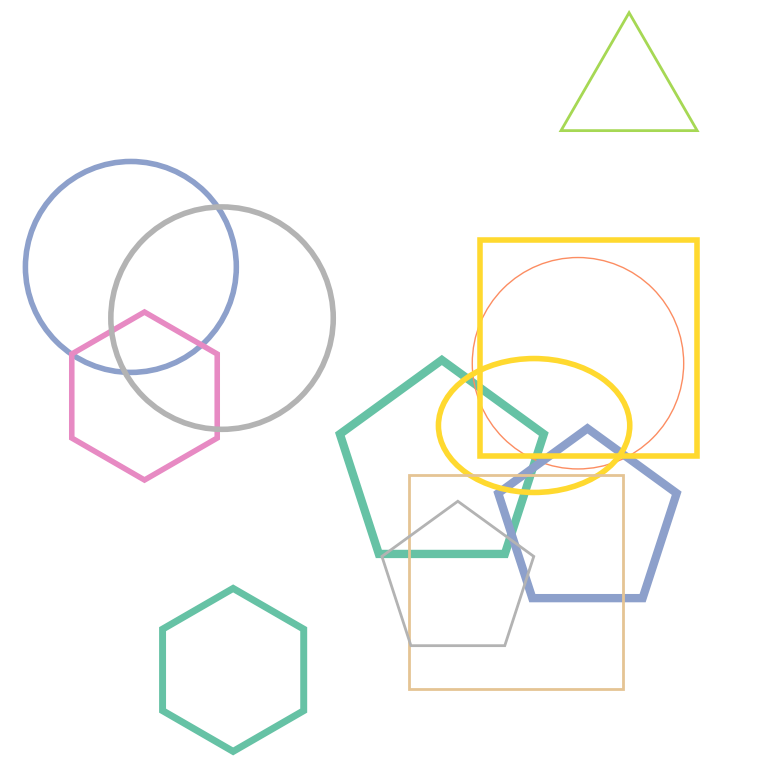[{"shape": "hexagon", "thickness": 2.5, "radius": 0.53, "center": [0.303, 0.13]}, {"shape": "pentagon", "thickness": 3, "radius": 0.7, "center": [0.574, 0.393]}, {"shape": "circle", "thickness": 0.5, "radius": 0.69, "center": [0.751, 0.528]}, {"shape": "circle", "thickness": 2, "radius": 0.68, "center": [0.17, 0.653]}, {"shape": "pentagon", "thickness": 3, "radius": 0.61, "center": [0.763, 0.322]}, {"shape": "hexagon", "thickness": 2, "radius": 0.55, "center": [0.188, 0.486]}, {"shape": "triangle", "thickness": 1, "radius": 0.51, "center": [0.817, 0.881]}, {"shape": "oval", "thickness": 2, "radius": 0.62, "center": [0.694, 0.447]}, {"shape": "square", "thickness": 2, "radius": 0.7, "center": [0.764, 0.548]}, {"shape": "square", "thickness": 1, "radius": 0.7, "center": [0.67, 0.245]}, {"shape": "pentagon", "thickness": 1, "radius": 0.52, "center": [0.595, 0.245]}, {"shape": "circle", "thickness": 2, "radius": 0.72, "center": [0.288, 0.587]}]